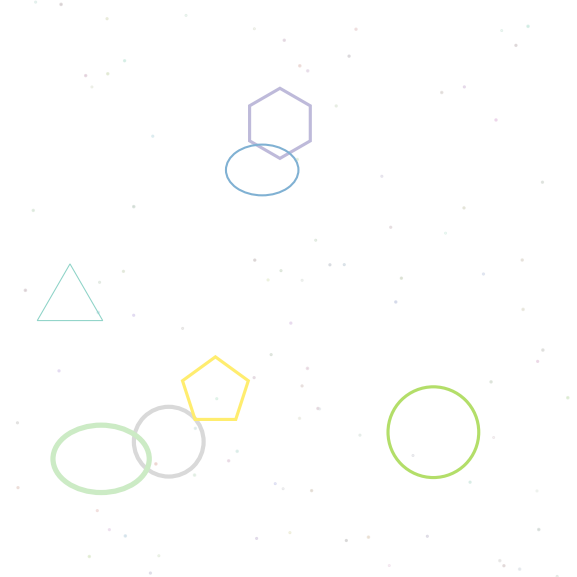[{"shape": "triangle", "thickness": 0.5, "radius": 0.33, "center": [0.121, 0.477]}, {"shape": "hexagon", "thickness": 1.5, "radius": 0.3, "center": [0.485, 0.786]}, {"shape": "oval", "thickness": 1, "radius": 0.31, "center": [0.454, 0.705]}, {"shape": "circle", "thickness": 1.5, "radius": 0.39, "center": [0.75, 0.251]}, {"shape": "circle", "thickness": 2, "radius": 0.3, "center": [0.292, 0.234]}, {"shape": "oval", "thickness": 2.5, "radius": 0.42, "center": [0.175, 0.205]}, {"shape": "pentagon", "thickness": 1.5, "radius": 0.3, "center": [0.373, 0.321]}]